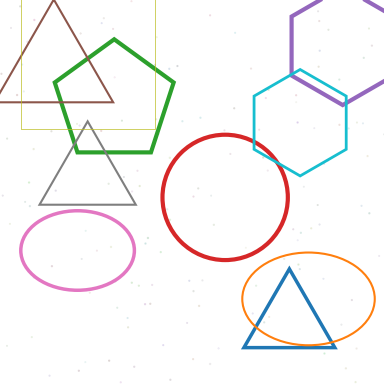[{"shape": "triangle", "thickness": 2.5, "radius": 0.68, "center": [0.752, 0.165]}, {"shape": "oval", "thickness": 1.5, "radius": 0.86, "center": [0.801, 0.224]}, {"shape": "pentagon", "thickness": 3, "radius": 0.81, "center": [0.297, 0.736]}, {"shape": "circle", "thickness": 3, "radius": 0.81, "center": [0.585, 0.487]}, {"shape": "hexagon", "thickness": 3, "radius": 0.77, "center": [0.89, 0.88]}, {"shape": "triangle", "thickness": 1.5, "radius": 0.89, "center": [0.14, 0.823]}, {"shape": "oval", "thickness": 2.5, "radius": 0.74, "center": [0.202, 0.349]}, {"shape": "triangle", "thickness": 1.5, "radius": 0.72, "center": [0.228, 0.54]}, {"shape": "square", "thickness": 0.5, "radius": 0.87, "center": [0.228, 0.838]}, {"shape": "hexagon", "thickness": 2, "radius": 0.69, "center": [0.78, 0.681]}]